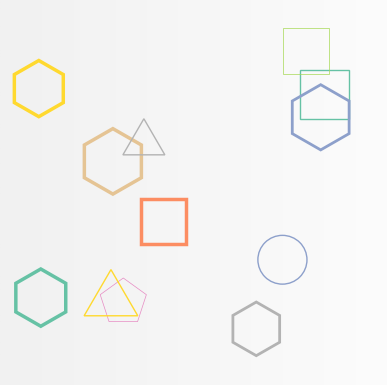[{"shape": "square", "thickness": 1, "radius": 0.32, "center": [0.838, 0.755]}, {"shape": "hexagon", "thickness": 2.5, "radius": 0.37, "center": [0.105, 0.227]}, {"shape": "square", "thickness": 2.5, "radius": 0.29, "center": [0.422, 0.425]}, {"shape": "hexagon", "thickness": 2, "radius": 0.42, "center": [0.828, 0.695]}, {"shape": "circle", "thickness": 1, "radius": 0.32, "center": [0.729, 0.325]}, {"shape": "pentagon", "thickness": 0.5, "radius": 0.31, "center": [0.318, 0.215]}, {"shape": "square", "thickness": 0.5, "radius": 0.29, "center": [0.79, 0.868]}, {"shape": "hexagon", "thickness": 2.5, "radius": 0.36, "center": [0.1, 0.77]}, {"shape": "triangle", "thickness": 1, "radius": 0.4, "center": [0.286, 0.22]}, {"shape": "hexagon", "thickness": 2.5, "radius": 0.42, "center": [0.291, 0.581]}, {"shape": "hexagon", "thickness": 2, "radius": 0.35, "center": [0.661, 0.146]}, {"shape": "triangle", "thickness": 1, "radius": 0.31, "center": [0.371, 0.629]}]